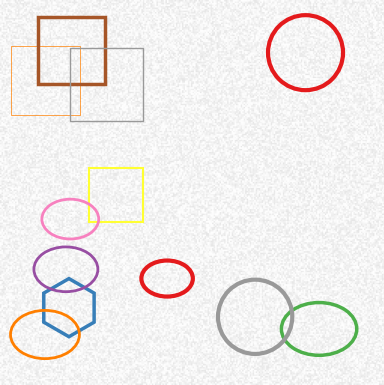[{"shape": "circle", "thickness": 3, "radius": 0.49, "center": [0.794, 0.863]}, {"shape": "oval", "thickness": 3, "radius": 0.33, "center": [0.434, 0.277]}, {"shape": "hexagon", "thickness": 2.5, "radius": 0.38, "center": [0.179, 0.201]}, {"shape": "oval", "thickness": 2.5, "radius": 0.49, "center": [0.829, 0.146]}, {"shape": "oval", "thickness": 2, "radius": 0.42, "center": [0.171, 0.301]}, {"shape": "square", "thickness": 0.5, "radius": 0.45, "center": [0.118, 0.792]}, {"shape": "oval", "thickness": 2, "radius": 0.45, "center": [0.117, 0.131]}, {"shape": "square", "thickness": 1.5, "radius": 0.35, "center": [0.302, 0.494]}, {"shape": "square", "thickness": 2.5, "radius": 0.43, "center": [0.185, 0.87]}, {"shape": "oval", "thickness": 2, "radius": 0.37, "center": [0.183, 0.431]}, {"shape": "circle", "thickness": 3, "radius": 0.48, "center": [0.663, 0.177]}, {"shape": "square", "thickness": 1, "radius": 0.47, "center": [0.276, 0.781]}]